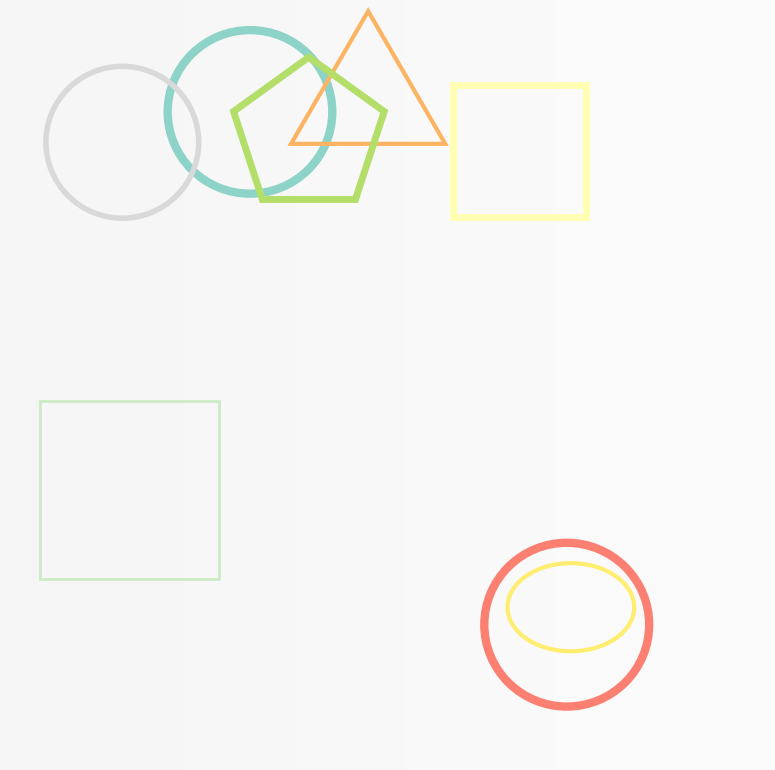[{"shape": "circle", "thickness": 3, "radius": 0.53, "center": [0.323, 0.855]}, {"shape": "square", "thickness": 2.5, "radius": 0.43, "center": [0.67, 0.804]}, {"shape": "circle", "thickness": 3, "radius": 0.53, "center": [0.731, 0.189]}, {"shape": "triangle", "thickness": 1.5, "radius": 0.57, "center": [0.475, 0.871]}, {"shape": "pentagon", "thickness": 2.5, "radius": 0.51, "center": [0.399, 0.824]}, {"shape": "circle", "thickness": 2, "radius": 0.49, "center": [0.158, 0.815]}, {"shape": "square", "thickness": 1, "radius": 0.58, "center": [0.167, 0.364]}, {"shape": "oval", "thickness": 1.5, "radius": 0.41, "center": [0.737, 0.211]}]